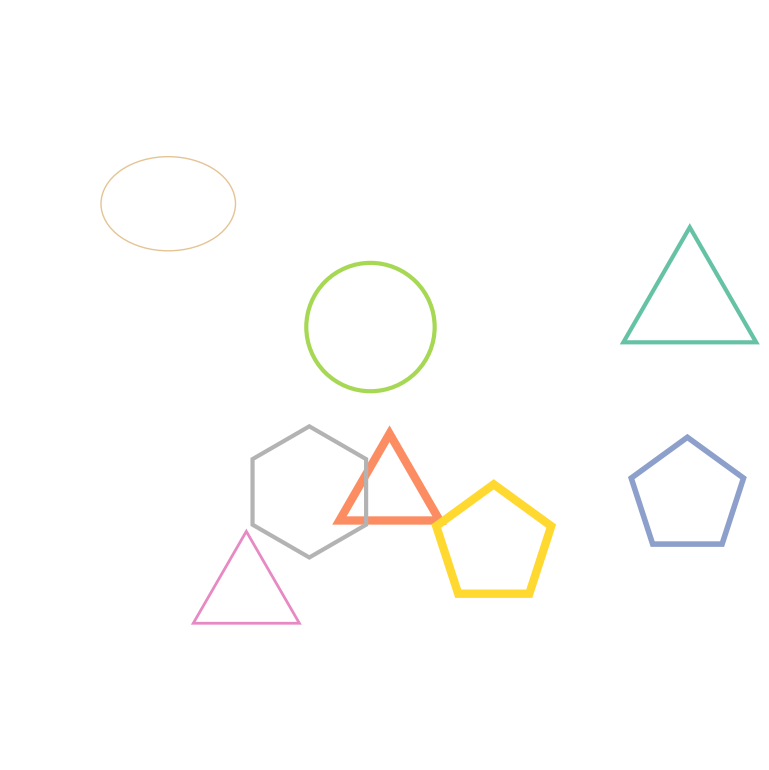[{"shape": "triangle", "thickness": 1.5, "radius": 0.5, "center": [0.896, 0.605]}, {"shape": "triangle", "thickness": 3, "radius": 0.38, "center": [0.506, 0.362]}, {"shape": "pentagon", "thickness": 2, "radius": 0.38, "center": [0.893, 0.355]}, {"shape": "triangle", "thickness": 1, "radius": 0.4, "center": [0.32, 0.23]}, {"shape": "circle", "thickness": 1.5, "radius": 0.42, "center": [0.481, 0.575]}, {"shape": "pentagon", "thickness": 3, "radius": 0.39, "center": [0.641, 0.292]}, {"shape": "oval", "thickness": 0.5, "radius": 0.44, "center": [0.218, 0.735]}, {"shape": "hexagon", "thickness": 1.5, "radius": 0.43, "center": [0.402, 0.361]}]